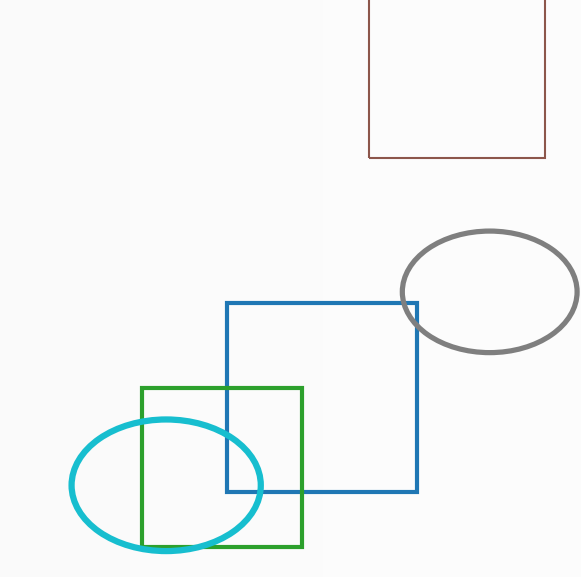[{"shape": "square", "thickness": 2, "radius": 0.82, "center": [0.555, 0.311]}, {"shape": "square", "thickness": 2, "radius": 0.69, "center": [0.383, 0.19]}, {"shape": "square", "thickness": 1, "radius": 0.76, "center": [0.785, 0.877]}, {"shape": "oval", "thickness": 2.5, "radius": 0.75, "center": [0.843, 0.494]}, {"shape": "oval", "thickness": 3, "radius": 0.81, "center": [0.286, 0.159]}]